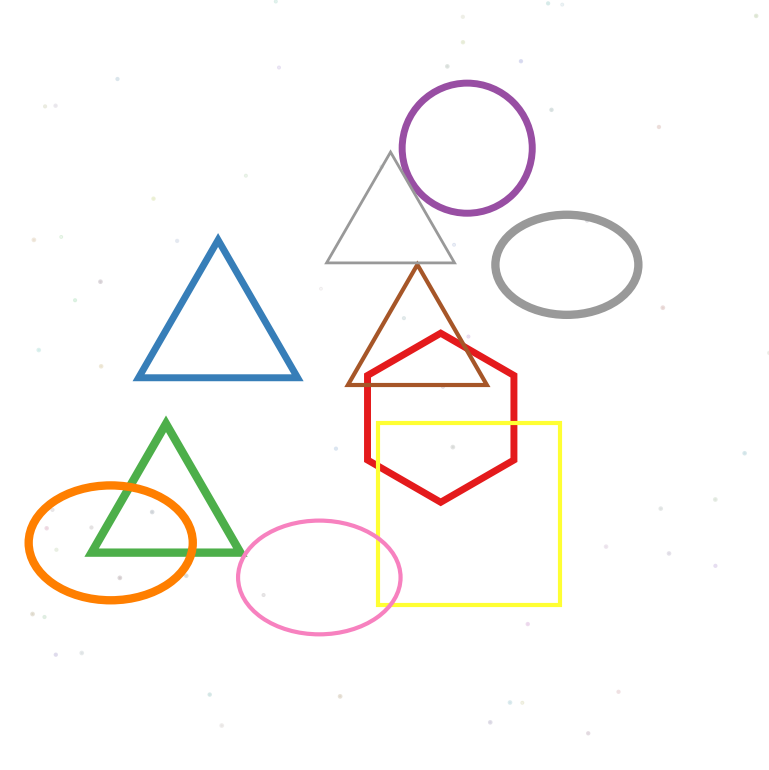[{"shape": "hexagon", "thickness": 2.5, "radius": 0.55, "center": [0.572, 0.457]}, {"shape": "triangle", "thickness": 2.5, "radius": 0.6, "center": [0.283, 0.569]}, {"shape": "triangle", "thickness": 3, "radius": 0.56, "center": [0.216, 0.338]}, {"shape": "circle", "thickness": 2.5, "radius": 0.42, "center": [0.607, 0.808]}, {"shape": "oval", "thickness": 3, "radius": 0.53, "center": [0.144, 0.295]}, {"shape": "square", "thickness": 1.5, "radius": 0.59, "center": [0.609, 0.333]}, {"shape": "triangle", "thickness": 1.5, "radius": 0.52, "center": [0.542, 0.552]}, {"shape": "oval", "thickness": 1.5, "radius": 0.53, "center": [0.415, 0.25]}, {"shape": "oval", "thickness": 3, "radius": 0.46, "center": [0.736, 0.656]}, {"shape": "triangle", "thickness": 1, "radius": 0.48, "center": [0.507, 0.707]}]